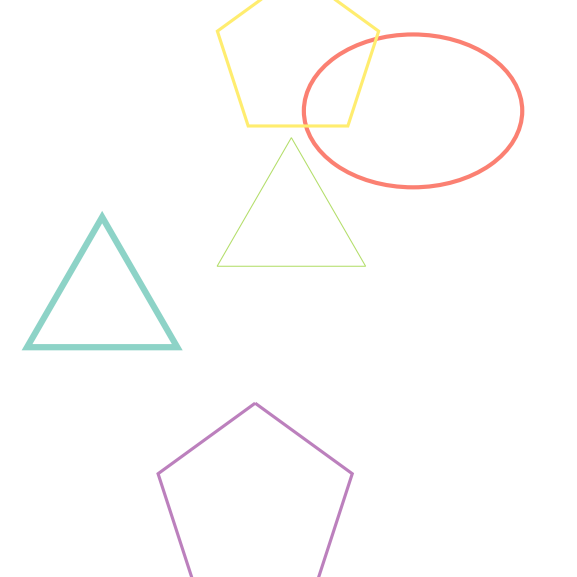[{"shape": "triangle", "thickness": 3, "radius": 0.75, "center": [0.177, 0.473]}, {"shape": "oval", "thickness": 2, "radius": 0.95, "center": [0.715, 0.807]}, {"shape": "triangle", "thickness": 0.5, "radius": 0.74, "center": [0.505, 0.612]}, {"shape": "pentagon", "thickness": 1.5, "radius": 0.88, "center": [0.442, 0.124]}, {"shape": "pentagon", "thickness": 1.5, "radius": 0.73, "center": [0.516, 0.9]}]